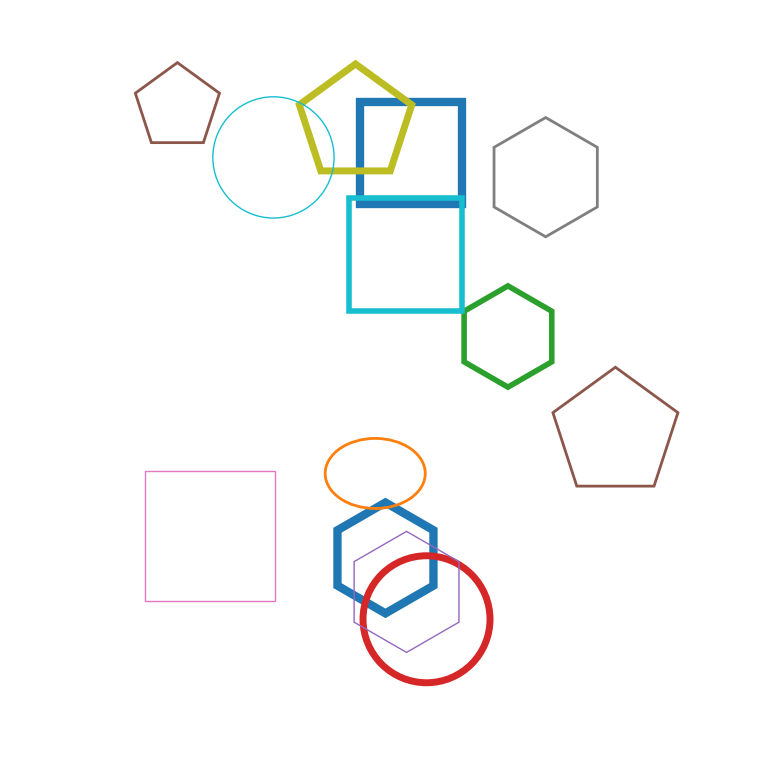[{"shape": "hexagon", "thickness": 3, "radius": 0.36, "center": [0.501, 0.275]}, {"shape": "square", "thickness": 3, "radius": 0.33, "center": [0.534, 0.802]}, {"shape": "oval", "thickness": 1, "radius": 0.32, "center": [0.487, 0.385]}, {"shape": "hexagon", "thickness": 2, "radius": 0.33, "center": [0.66, 0.563]}, {"shape": "circle", "thickness": 2.5, "radius": 0.41, "center": [0.554, 0.196]}, {"shape": "hexagon", "thickness": 0.5, "radius": 0.39, "center": [0.528, 0.231]}, {"shape": "pentagon", "thickness": 1, "radius": 0.29, "center": [0.23, 0.861]}, {"shape": "pentagon", "thickness": 1, "radius": 0.43, "center": [0.799, 0.438]}, {"shape": "square", "thickness": 0.5, "radius": 0.42, "center": [0.273, 0.304]}, {"shape": "hexagon", "thickness": 1, "radius": 0.39, "center": [0.709, 0.77]}, {"shape": "pentagon", "thickness": 2.5, "radius": 0.38, "center": [0.462, 0.84]}, {"shape": "circle", "thickness": 0.5, "radius": 0.39, "center": [0.355, 0.796]}, {"shape": "square", "thickness": 2, "radius": 0.37, "center": [0.527, 0.669]}]